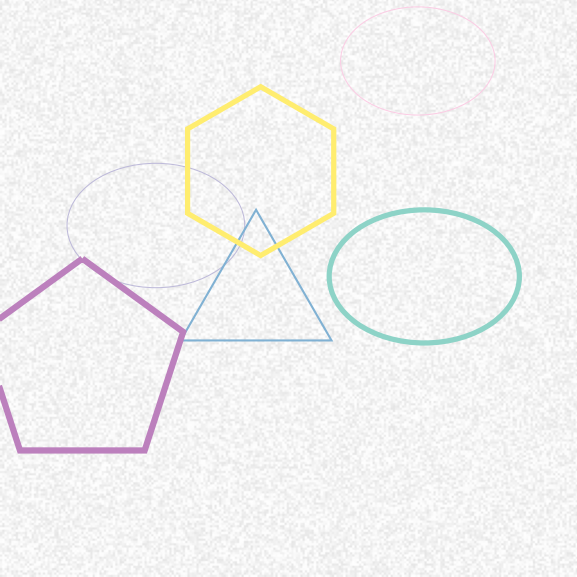[{"shape": "oval", "thickness": 2.5, "radius": 0.82, "center": [0.735, 0.521]}, {"shape": "oval", "thickness": 0.5, "radius": 0.77, "center": [0.27, 0.609]}, {"shape": "triangle", "thickness": 1, "radius": 0.75, "center": [0.443, 0.485]}, {"shape": "oval", "thickness": 0.5, "radius": 0.67, "center": [0.723, 0.894]}, {"shape": "pentagon", "thickness": 3, "radius": 0.92, "center": [0.143, 0.368]}, {"shape": "hexagon", "thickness": 2.5, "radius": 0.73, "center": [0.451, 0.703]}]